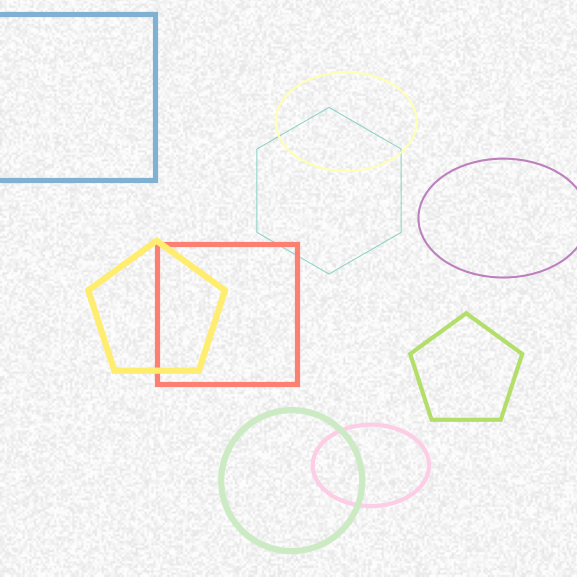[{"shape": "hexagon", "thickness": 0.5, "radius": 0.72, "center": [0.57, 0.669]}, {"shape": "oval", "thickness": 1, "radius": 0.61, "center": [0.599, 0.788]}, {"shape": "square", "thickness": 2.5, "radius": 0.6, "center": [0.393, 0.455]}, {"shape": "square", "thickness": 2.5, "radius": 0.72, "center": [0.125, 0.831]}, {"shape": "pentagon", "thickness": 2, "radius": 0.51, "center": [0.807, 0.355]}, {"shape": "oval", "thickness": 2, "radius": 0.5, "center": [0.642, 0.193]}, {"shape": "oval", "thickness": 1, "radius": 0.74, "center": [0.872, 0.621]}, {"shape": "circle", "thickness": 3, "radius": 0.61, "center": [0.505, 0.167]}, {"shape": "pentagon", "thickness": 3, "radius": 0.62, "center": [0.271, 0.458]}]